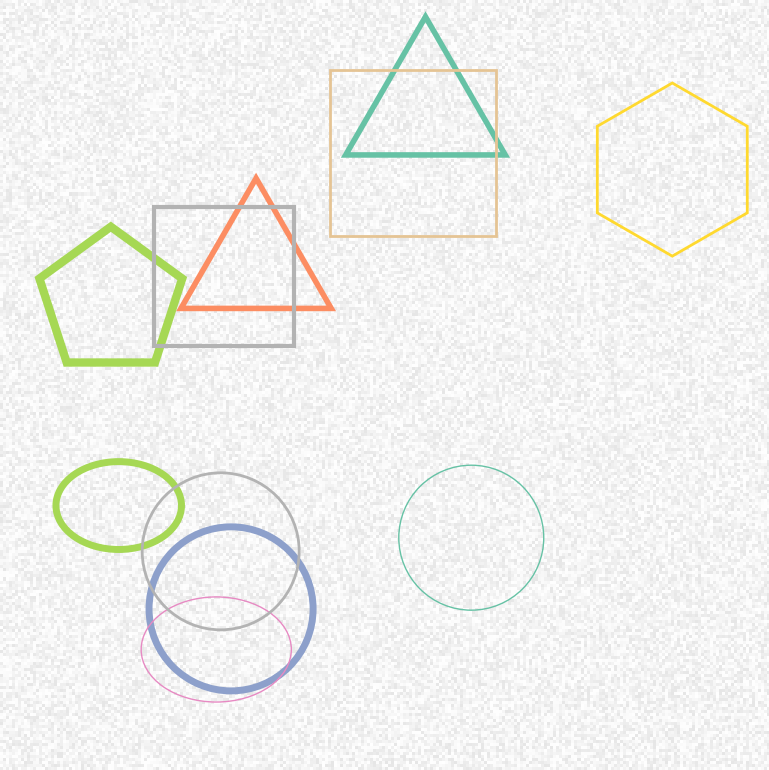[{"shape": "circle", "thickness": 0.5, "radius": 0.47, "center": [0.612, 0.302]}, {"shape": "triangle", "thickness": 2, "radius": 0.6, "center": [0.553, 0.859]}, {"shape": "triangle", "thickness": 2, "radius": 0.56, "center": [0.333, 0.656]}, {"shape": "circle", "thickness": 2.5, "radius": 0.53, "center": [0.3, 0.209]}, {"shape": "oval", "thickness": 0.5, "radius": 0.49, "center": [0.281, 0.157]}, {"shape": "oval", "thickness": 2.5, "radius": 0.41, "center": [0.154, 0.343]}, {"shape": "pentagon", "thickness": 3, "radius": 0.49, "center": [0.144, 0.608]}, {"shape": "hexagon", "thickness": 1, "radius": 0.56, "center": [0.873, 0.78]}, {"shape": "square", "thickness": 1, "radius": 0.54, "center": [0.536, 0.801]}, {"shape": "circle", "thickness": 1, "radius": 0.51, "center": [0.287, 0.284]}, {"shape": "square", "thickness": 1.5, "radius": 0.45, "center": [0.291, 0.641]}]